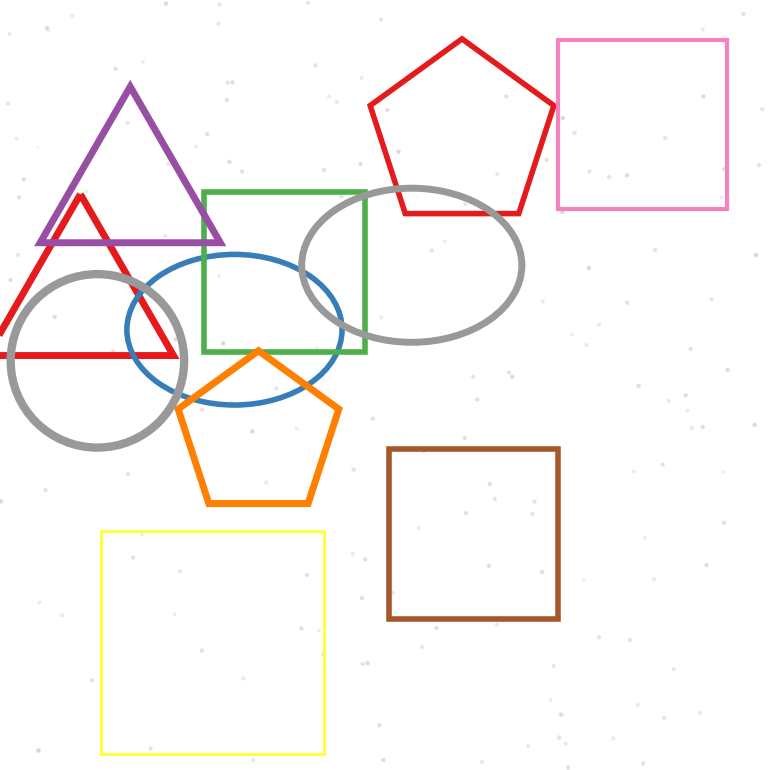[{"shape": "triangle", "thickness": 2.5, "radius": 0.7, "center": [0.104, 0.608]}, {"shape": "pentagon", "thickness": 2, "radius": 0.63, "center": [0.6, 0.824]}, {"shape": "oval", "thickness": 2, "radius": 0.7, "center": [0.305, 0.572]}, {"shape": "square", "thickness": 2, "radius": 0.52, "center": [0.37, 0.647]}, {"shape": "triangle", "thickness": 2.5, "radius": 0.68, "center": [0.169, 0.752]}, {"shape": "pentagon", "thickness": 2.5, "radius": 0.55, "center": [0.336, 0.435]}, {"shape": "square", "thickness": 1, "radius": 0.72, "center": [0.276, 0.166]}, {"shape": "square", "thickness": 2, "radius": 0.55, "center": [0.615, 0.306]}, {"shape": "square", "thickness": 1.5, "radius": 0.55, "center": [0.835, 0.838]}, {"shape": "circle", "thickness": 3, "radius": 0.56, "center": [0.127, 0.531]}, {"shape": "oval", "thickness": 2.5, "radius": 0.71, "center": [0.535, 0.656]}]